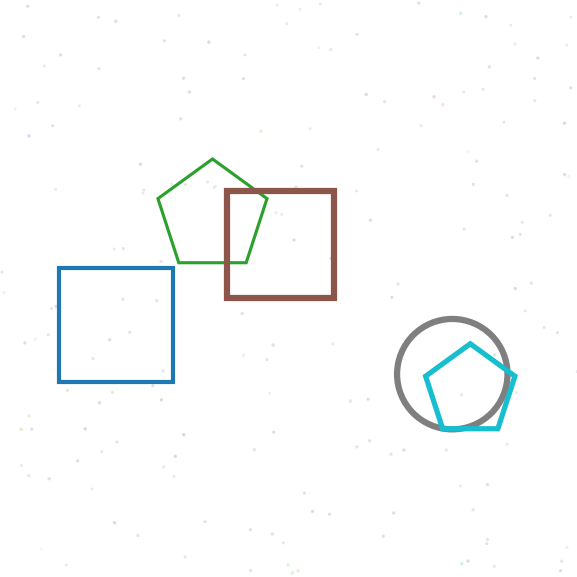[{"shape": "square", "thickness": 2, "radius": 0.49, "center": [0.2, 0.436]}, {"shape": "pentagon", "thickness": 1.5, "radius": 0.5, "center": [0.368, 0.625]}, {"shape": "square", "thickness": 3, "radius": 0.47, "center": [0.486, 0.576]}, {"shape": "circle", "thickness": 3, "radius": 0.48, "center": [0.783, 0.351]}, {"shape": "pentagon", "thickness": 2.5, "radius": 0.41, "center": [0.814, 0.323]}]